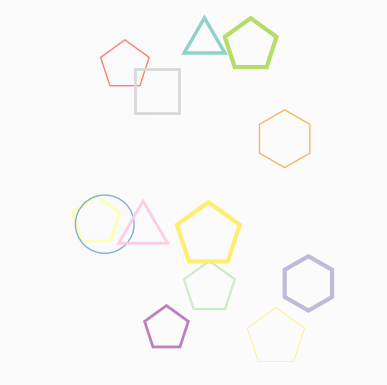[{"shape": "triangle", "thickness": 2.5, "radius": 0.3, "center": [0.528, 0.893]}, {"shape": "pentagon", "thickness": 2, "radius": 0.32, "center": [0.248, 0.427]}, {"shape": "hexagon", "thickness": 3, "radius": 0.35, "center": [0.796, 0.264]}, {"shape": "pentagon", "thickness": 1, "radius": 0.33, "center": [0.322, 0.831]}, {"shape": "circle", "thickness": 1, "radius": 0.38, "center": [0.27, 0.418]}, {"shape": "hexagon", "thickness": 1, "radius": 0.37, "center": [0.735, 0.64]}, {"shape": "pentagon", "thickness": 3, "radius": 0.35, "center": [0.647, 0.883]}, {"shape": "triangle", "thickness": 2, "radius": 0.36, "center": [0.369, 0.405]}, {"shape": "square", "thickness": 2, "radius": 0.29, "center": [0.405, 0.764]}, {"shape": "pentagon", "thickness": 2, "radius": 0.3, "center": [0.43, 0.147]}, {"shape": "pentagon", "thickness": 1.5, "radius": 0.34, "center": [0.54, 0.253]}, {"shape": "pentagon", "thickness": 3, "radius": 0.43, "center": [0.538, 0.39]}, {"shape": "pentagon", "thickness": 0.5, "radius": 0.39, "center": [0.712, 0.124]}]